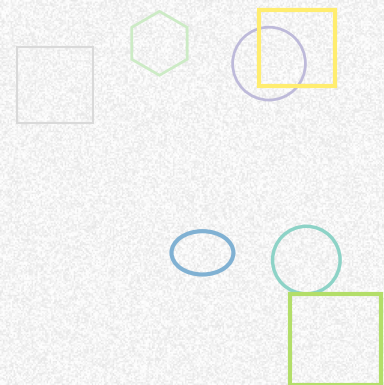[{"shape": "circle", "thickness": 2.5, "radius": 0.44, "center": [0.796, 0.325]}, {"shape": "circle", "thickness": 2, "radius": 0.47, "center": [0.699, 0.835]}, {"shape": "oval", "thickness": 3, "radius": 0.4, "center": [0.526, 0.343]}, {"shape": "square", "thickness": 3, "radius": 0.59, "center": [0.871, 0.117]}, {"shape": "square", "thickness": 1.5, "radius": 0.49, "center": [0.143, 0.779]}, {"shape": "hexagon", "thickness": 2, "radius": 0.42, "center": [0.414, 0.887]}, {"shape": "square", "thickness": 3, "radius": 0.5, "center": [0.772, 0.876]}]